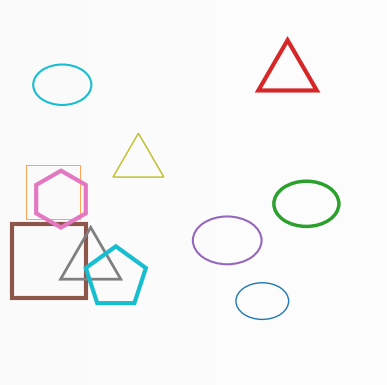[{"shape": "oval", "thickness": 1, "radius": 0.34, "center": [0.677, 0.218]}, {"shape": "square", "thickness": 0.5, "radius": 0.35, "center": [0.137, 0.502]}, {"shape": "oval", "thickness": 2.5, "radius": 0.42, "center": [0.791, 0.471]}, {"shape": "triangle", "thickness": 3, "radius": 0.44, "center": [0.742, 0.809]}, {"shape": "oval", "thickness": 1.5, "radius": 0.44, "center": [0.586, 0.376]}, {"shape": "square", "thickness": 3, "radius": 0.48, "center": [0.127, 0.322]}, {"shape": "hexagon", "thickness": 3, "radius": 0.37, "center": [0.157, 0.483]}, {"shape": "triangle", "thickness": 2, "radius": 0.45, "center": [0.234, 0.32]}, {"shape": "triangle", "thickness": 1, "radius": 0.38, "center": [0.357, 0.578]}, {"shape": "pentagon", "thickness": 3, "radius": 0.41, "center": [0.299, 0.279]}, {"shape": "oval", "thickness": 1.5, "radius": 0.38, "center": [0.161, 0.78]}]